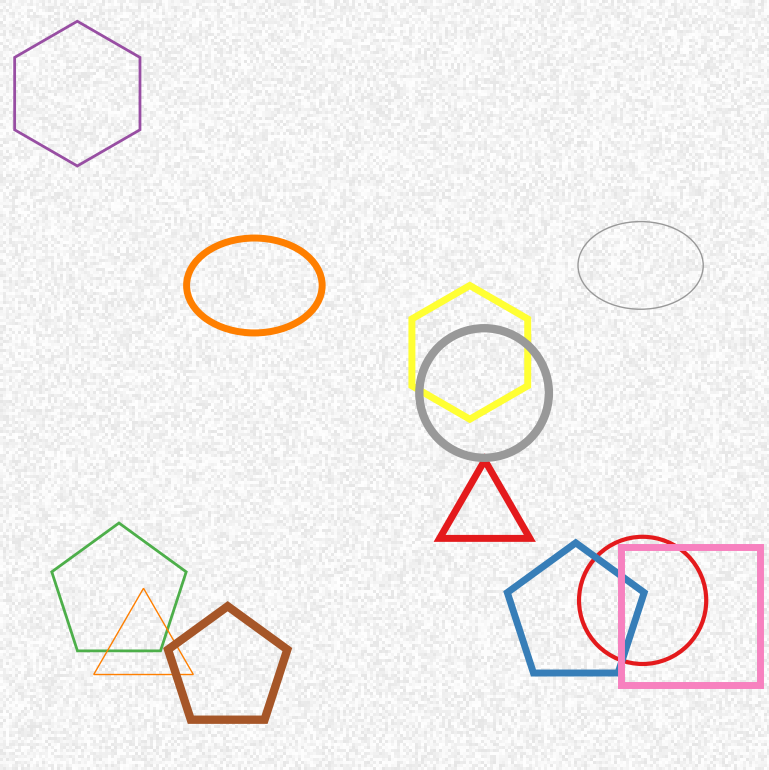[{"shape": "circle", "thickness": 1.5, "radius": 0.41, "center": [0.835, 0.22]}, {"shape": "triangle", "thickness": 2.5, "radius": 0.34, "center": [0.63, 0.335]}, {"shape": "pentagon", "thickness": 2.5, "radius": 0.47, "center": [0.748, 0.202]}, {"shape": "pentagon", "thickness": 1, "radius": 0.46, "center": [0.155, 0.229]}, {"shape": "hexagon", "thickness": 1, "radius": 0.47, "center": [0.1, 0.878]}, {"shape": "oval", "thickness": 2.5, "radius": 0.44, "center": [0.33, 0.629]}, {"shape": "triangle", "thickness": 0.5, "radius": 0.37, "center": [0.186, 0.161]}, {"shape": "hexagon", "thickness": 2.5, "radius": 0.43, "center": [0.61, 0.542]}, {"shape": "pentagon", "thickness": 3, "radius": 0.41, "center": [0.296, 0.131]}, {"shape": "square", "thickness": 2.5, "radius": 0.45, "center": [0.896, 0.2]}, {"shape": "circle", "thickness": 3, "radius": 0.42, "center": [0.629, 0.49]}, {"shape": "oval", "thickness": 0.5, "radius": 0.41, "center": [0.832, 0.655]}]